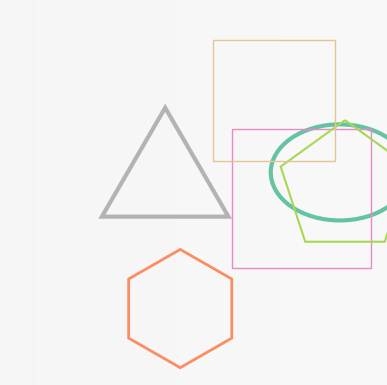[{"shape": "oval", "thickness": 3, "radius": 0.89, "center": [0.877, 0.552]}, {"shape": "hexagon", "thickness": 2, "radius": 0.77, "center": [0.465, 0.199]}, {"shape": "square", "thickness": 1, "radius": 0.9, "center": [0.779, 0.485]}, {"shape": "pentagon", "thickness": 1.5, "radius": 0.87, "center": [0.89, 0.513]}, {"shape": "square", "thickness": 1, "radius": 0.79, "center": [0.708, 0.738]}, {"shape": "triangle", "thickness": 3, "radius": 0.94, "center": [0.426, 0.532]}]